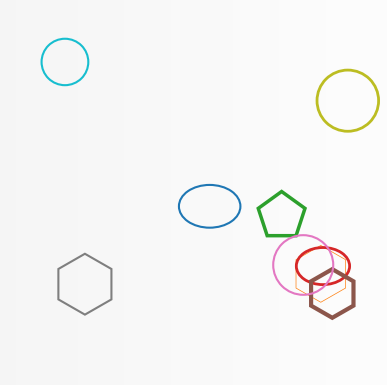[{"shape": "oval", "thickness": 1.5, "radius": 0.4, "center": [0.541, 0.464]}, {"shape": "hexagon", "thickness": 0.5, "radius": 0.37, "center": [0.828, 0.289]}, {"shape": "pentagon", "thickness": 2.5, "radius": 0.32, "center": [0.727, 0.439]}, {"shape": "oval", "thickness": 2, "radius": 0.34, "center": [0.833, 0.309]}, {"shape": "hexagon", "thickness": 3, "radius": 0.32, "center": [0.858, 0.238]}, {"shape": "circle", "thickness": 1.5, "radius": 0.39, "center": [0.783, 0.312]}, {"shape": "hexagon", "thickness": 1.5, "radius": 0.4, "center": [0.219, 0.262]}, {"shape": "circle", "thickness": 2, "radius": 0.4, "center": [0.898, 0.738]}, {"shape": "circle", "thickness": 1.5, "radius": 0.3, "center": [0.168, 0.839]}]